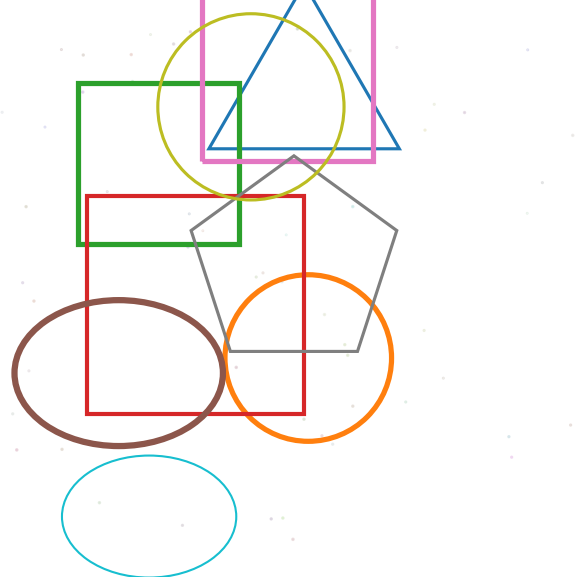[{"shape": "triangle", "thickness": 1.5, "radius": 0.95, "center": [0.527, 0.837]}, {"shape": "circle", "thickness": 2.5, "radius": 0.72, "center": [0.534, 0.379]}, {"shape": "square", "thickness": 2.5, "radius": 0.7, "center": [0.274, 0.717]}, {"shape": "square", "thickness": 2, "radius": 0.94, "center": [0.339, 0.47]}, {"shape": "oval", "thickness": 3, "radius": 0.9, "center": [0.206, 0.353]}, {"shape": "square", "thickness": 2.5, "radius": 0.74, "center": [0.498, 0.869]}, {"shape": "pentagon", "thickness": 1.5, "radius": 0.94, "center": [0.509, 0.542]}, {"shape": "circle", "thickness": 1.5, "radius": 0.81, "center": [0.435, 0.814]}, {"shape": "oval", "thickness": 1, "radius": 0.75, "center": [0.258, 0.105]}]